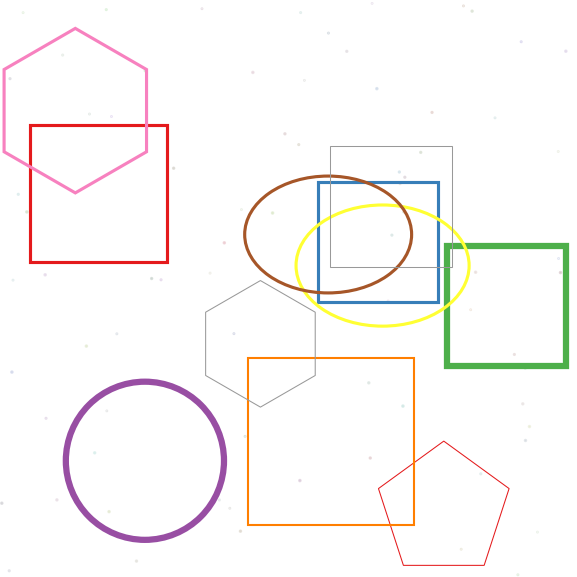[{"shape": "square", "thickness": 1.5, "radius": 0.6, "center": [0.171, 0.664]}, {"shape": "pentagon", "thickness": 0.5, "radius": 0.59, "center": [0.768, 0.116]}, {"shape": "square", "thickness": 1.5, "radius": 0.52, "center": [0.654, 0.579]}, {"shape": "square", "thickness": 3, "radius": 0.52, "center": [0.877, 0.469]}, {"shape": "circle", "thickness": 3, "radius": 0.68, "center": [0.251, 0.201]}, {"shape": "square", "thickness": 1, "radius": 0.72, "center": [0.574, 0.235]}, {"shape": "oval", "thickness": 1.5, "radius": 0.75, "center": [0.662, 0.539]}, {"shape": "oval", "thickness": 1.5, "radius": 0.72, "center": [0.568, 0.593]}, {"shape": "hexagon", "thickness": 1.5, "radius": 0.71, "center": [0.13, 0.808]}, {"shape": "square", "thickness": 0.5, "radius": 0.53, "center": [0.677, 0.641]}, {"shape": "hexagon", "thickness": 0.5, "radius": 0.55, "center": [0.451, 0.404]}]